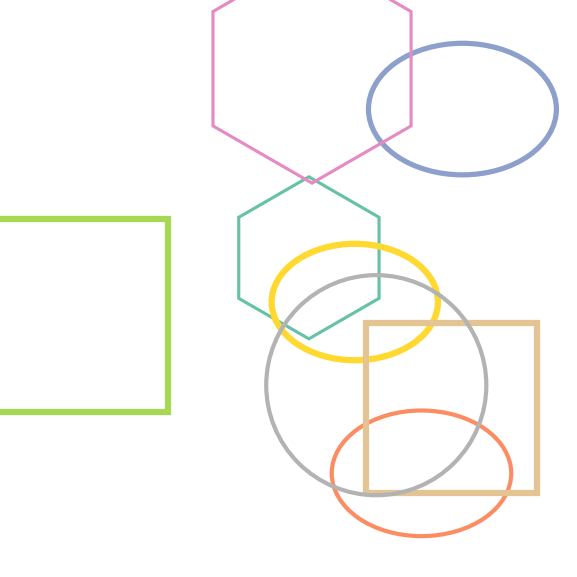[{"shape": "hexagon", "thickness": 1.5, "radius": 0.7, "center": [0.535, 0.553]}, {"shape": "oval", "thickness": 2, "radius": 0.78, "center": [0.73, 0.18]}, {"shape": "oval", "thickness": 2.5, "radius": 0.81, "center": [0.801, 0.81]}, {"shape": "hexagon", "thickness": 1.5, "radius": 0.99, "center": [0.54, 0.88]}, {"shape": "square", "thickness": 3, "radius": 0.84, "center": [0.123, 0.452]}, {"shape": "oval", "thickness": 3, "radius": 0.72, "center": [0.614, 0.476]}, {"shape": "square", "thickness": 3, "radius": 0.74, "center": [0.782, 0.293]}, {"shape": "circle", "thickness": 2, "radius": 0.95, "center": [0.652, 0.332]}]